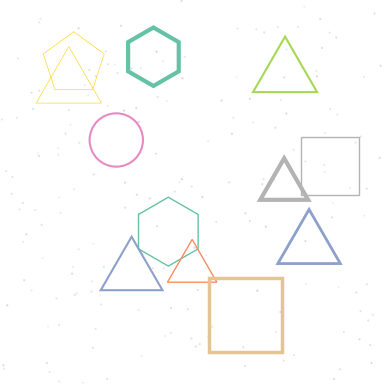[{"shape": "hexagon", "thickness": 1, "radius": 0.45, "center": [0.437, 0.398]}, {"shape": "hexagon", "thickness": 3, "radius": 0.38, "center": [0.399, 0.853]}, {"shape": "triangle", "thickness": 1, "radius": 0.37, "center": [0.499, 0.304]}, {"shape": "triangle", "thickness": 2, "radius": 0.47, "center": [0.803, 0.362]}, {"shape": "triangle", "thickness": 1.5, "radius": 0.46, "center": [0.342, 0.293]}, {"shape": "circle", "thickness": 1.5, "radius": 0.35, "center": [0.302, 0.636]}, {"shape": "triangle", "thickness": 1.5, "radius": 0.48, "center": [0.74, 0.809]}, {"shape": "triangle", "thickness": 0.5, "radius": 0.49, "center": [0.179, 0.781]}, {"shape": "pentagon", "thickness": 0.5, "radius": 0.42, "center": [0.192, 0.834]}, {"shape": "square", "thickness": 2.5, "radius": 0.48, "center": [0.637, 0.182]}, {"shape": "square", "thickness": 1, "radius": 0.38, "center": [0.856, 0.569]}, {"shape": "triangle", "thickness": 3, "radius": 0.36, "center": [0.738, 0.517]}]